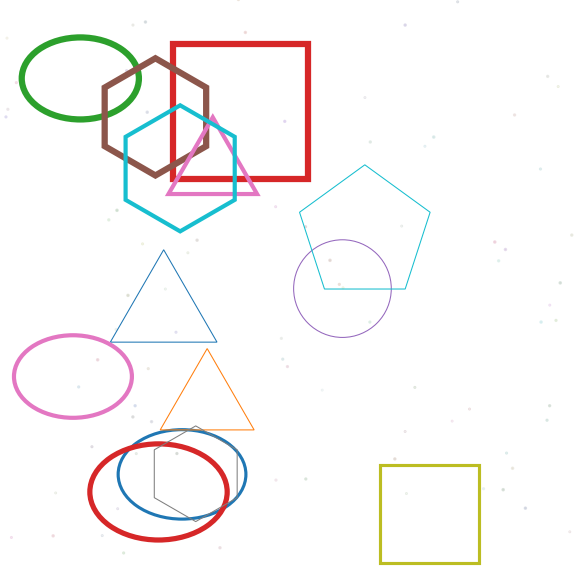[{"shape": "oval", "thickness": 1.5, "radius": 0.55, "center": [0.315, 0.178]}, {"shape": "triangle", "thickness": 0.5, "radius": 0.53, "center": [0.283, 0.46]}, {"shape": "triangle", "thickness": 0.5, "radius": 0.47, "center": [0.359, 0.302]}, {"shape": "oval", "thickness": 3, "radius": 0.51, "center": [0.139, 0.863]}, {"shape": "square", "thickness": 3, "radius": 0.59, "center": [0.416, 0.806]}, {"shape": "oval", "thickness": 2.5, "radius": 0.59, "center": [0.274, 0.147]}, {"shape": "circle", "thickness": 0.5, "radius": 0.42, "center": [0.593, 0.499]}, {"shape": "hexagon", "thickness": 3, "radius": 0.51, "center": [0.269, 0.797]}, {"shape": "triangle", "thickness": 2, "radius": 0.44, "center": [0.368, 0.707]}, {"shape": "oval", "thickness": 2, "radius": 0.51, "center": [0.126, 0.347]}, {"shape": "hexagon", "thickness": 0.5, "radius": 0.41, "center": [0.339, 0.179]}, {"shape": "square", "thickness": 1.5, "radius": 0.43, "center": [0.744, 0.108]}, {"shape": "pentagon", "thickness": 0.5, "radius": 0.59, "center": [0.632, 0.595]}, {"shape": "hexagon", "thickness": 2, "radius": 0.55, "center": [0.312, 0.708]}]